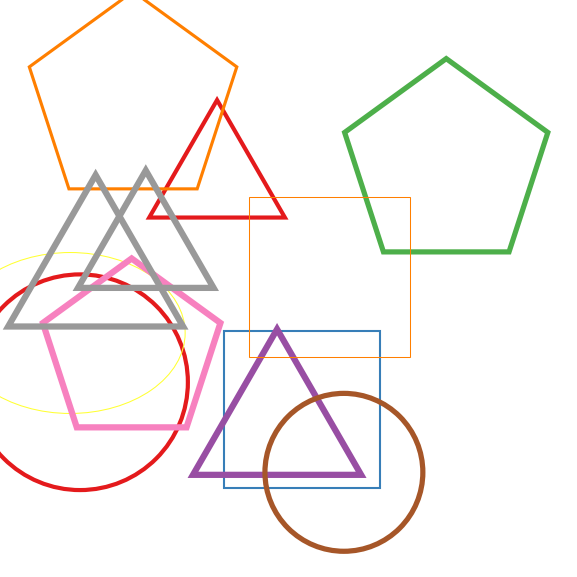[{"shape": "circle", "thickness": 2, "radius": 0.93, "center": [0.139, 0.337]}, {"shape": "triangle", "thickness": 2, "radius": 0.68, "center": [0.376, 0.69]}, {"shape": "square", "thickness": 1, "radius": 0.68, "center": [0.523, 0.29]}, {"shape": "pentagon", "thickness": 2.5, "radius": 0.93, "center": [0.773, 0.713]}, {"shape": "triangle", "thickness": 3, "radius": 0.84, "center": [0.48, 0.261]}, {"shape": "pentagon", "thickness": 1.5, "radius": 0.94, "center": [0.23, 0.825]}, {"shape": "square", "thickness": 0.5, "radius": 0.7, "center": [0.571, 0.519]}, {"shape": "oval", "thickness": 0.5, "radius": 1.0, "center": [0.122, 0.423]}, {"shape": "circle", "thickness": 2.5, "radius": 0.68, "center": [0.595, 0.181]}, {"shape": "pentagon", "thickness": 3, "radius": 0.81, "center": [0.228, 0.39]}, {"shape": "triangle", "thickness": 3, "radius": 0.68, "center": [0.252, 0.568]}, {"shape": "triangle", "thickness": 3, "radius": 0.87, "center": [0.166, 0.521]}]